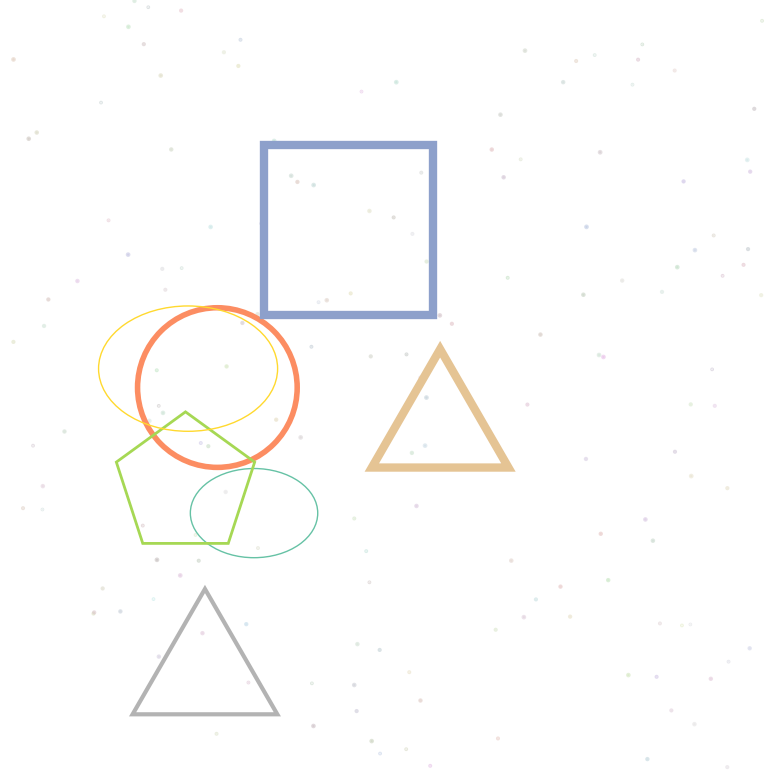[{"shape": "oval", "thickness": 0.5, "radius": 0.41, "center": [0.33, 0.334]}, {"shape": "circle", "thickness": 2, "radius": 0.52, "center": [0.282, 0.497]}, {"shape": "square", "thickness": 3, "radius": 0.55, "center": [0.453, 0.701]}, {"shape": "pentagon", "thickness": 1, "radius": 0.47, "center": [0.241, 0.371]}, {"shape": "oval", "thickness": 0.5, "radius": 0.58, "center": [0.244, 0.521]}, {"shape": "triangle", "thickness": 3, "radius": 0.51, "center": [0.572, 0.444]}, {"shape": "triangle", "thickness": 1.5, "radius": 0.54, "center": [0.266, 0.127]}]